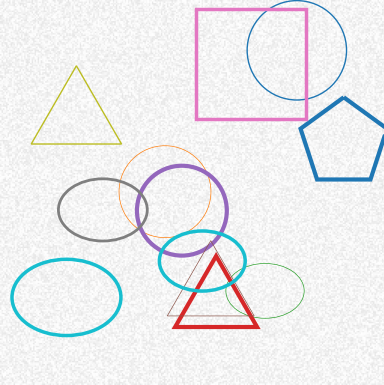[{"shape": "circle", "thickness": 1, "radius": 0.65, "center": [0.771, 0.869]}, {"shape": "pentagon", "thickness": 3, "radius": 0.59, "center": [0.893, 0.629]}, {"shape": "circle", "thickness": 0.5, "radius": 0.6, "center": [0.429, 0.502]}, {"shape": "oval", "thickness": 0.5, "radius": 0.51, "center": [0.688, 0.245]}, {"shape": "triangle", "thickness": 3, "radius": 0.61, "center": [0.561, 0.212]}, {"shape": "circle", "thickness": 3, "radius": 0.58, "center": [0.472, 0.453]}, {"shape": "triangle", "thickness": 0.5, "radius": 0.65, "center": [0.547, 0.245]}, {"shape": "square", "thickness": 2.5, "radius": 0.71, "center": [0.651, 0.835]}, {"shape": "oval", "thickness": 2, "radius": 0.58, "center": [0.267, 0.455]}, {"shape": "triangle", "thickness": 1, "radius": 0.68, "center": [0.198, 0.694]}, {"shape": "oval", "thickness": 2.5, "radius": 0.56, "center": [0.525, 0.322]}, {"shape": "oval", "thickness": 2.5, "radius": 0.71, "center": [0.173, 0.227]}]